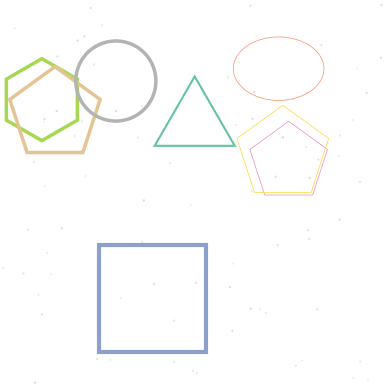[{"shape": "triangle", "thickness": 1.5, "radius": 0.6, "center": [0.506, 0.681]}, {"shape": "oval", "thickness": 0.5, "radius": 0.59, "center": [0.724, 0.822]}, {"shape": "square", "thickness": 3, "radius": 0.69, "center": [0.396, 0.224]}, {"shape": "pentagon", "thickness": 0.5, "radius": 0.53, "center": [0.75, 0.579]}, {"shape": "hexagon", "thickness": 2.5, "radius": 0.53, "center": [0.109, 0.741]}, {"shape": "pentagon", "thickness": 0.5, "radius": 0.63, "center": [0.735, 0.601]}, {"shape": "pentagon", "thickness": 2.5, "radius": 0.62, "center": [0.143, 0.704]}, {"shape": "circle", "thickness": 2.5, "radius": 0.52, "center": [0.301, 0.79]}]